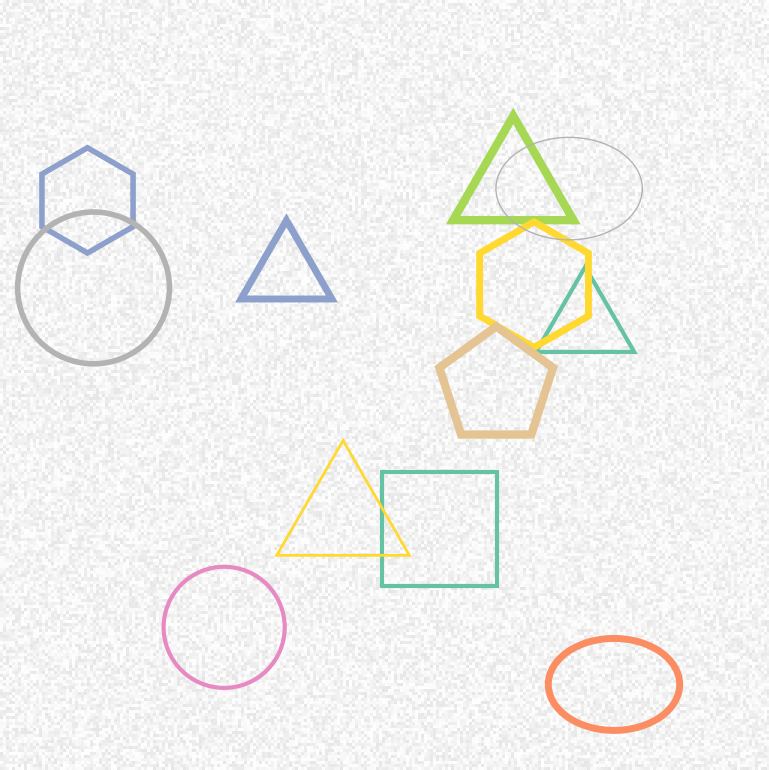[{"shape": "triangle", "thickness": 1.5, "radius": 0.37, "center": [0.76, 0.58]}, {"shape": "square", "thickness": 1.5, "radius": 0.37, "center": [0.571, 0.313]}, {"shape": "oval", "thickness": 2.5, "radius": 0.43, "center": [0.797, 0.111]}, {"shape": "triangle", "thickness": 2.5, "radius": 0.34, "center": [0.372, 0.646]}, {"shape": "hexagon", "thickness": 2, "radius": 0.34, "center": [0.114, 0.74]}, {"shape": "circle", "thickness": 1.5, "radius": 0.39, "center": [0.291, 0.185]}, {"shape": "triangle", "thickness": 3, "radius": 0.45, "center": [0.667, 0.759]}, {"shape": "triangle", "thickness": 1, "radius": 0.5, "center": [0.446, 0.329]}, {"shape": "hexagon", "thickness": 2.5, "radius": 0.41, "center": [0.694, 0.63]}, {"shape": "pentagon", "thickness": 3, "radius": 0.39, "center": [0.644, 0.498]}, {"shape": "oval", "thickness": 0.5, "radius": 0.48, "center": [0.739, 0.755]}, {"shape": "circle", "thickness": 2, "radius": 0.49, "center": [0.121, 0.626]}]